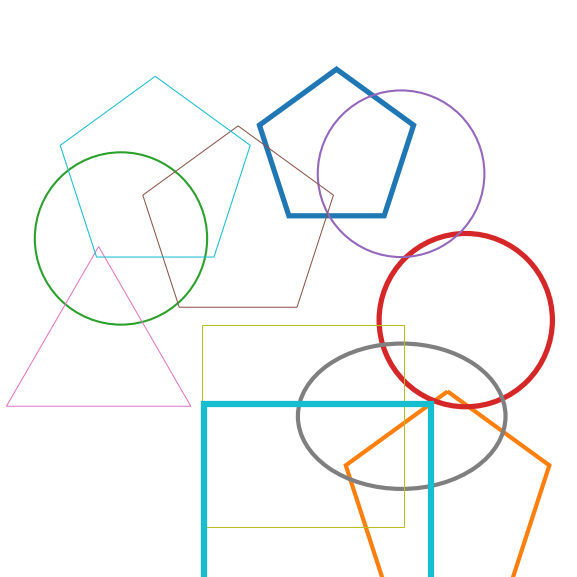[{"shape": "pentagon", "thickness": 2.5, "radius": 0.7, "center": [0.583, 0.739]}, {"shape": "pentagon", "thickness": 2, "radius": 0.93, "center": [0.775, 0.136]}, {"shape": "circle", "thickness": 1, "radius": 0.75, "center": [0.209, 0.586]}, {"shape": "circle", "thickness": 2.5, "radius": 0.75, "center": [0.806, 0.445]}, {"shape": "circle", "thickness": 1, "radius": 0.72, "center": [0.694, 0.698]}, {"shape": "pentagon", "thickness": 0.5, "radius": 0.87, "center": [0.412, 0.608]}, {"shape": "triangle", "thickness": 0.5, "radius": 0.92, "center": [0.171, 0.388]}, {"shape": "oval", "thickness": 2, "radius": 0.9, "center": [0.696, 0.278]}, {"shape": "square", "thickness": 0.5, "radius": 0.87, "center": [0.524, 0.261]}, {"shape": "pentagon", "thickness": 0.5, "radius": 0.86, "center": [0.269, 0.694]}, {"shape": "square", "thickness": 3, "radius": 0.98, "center": [0.55, 0.103]}]